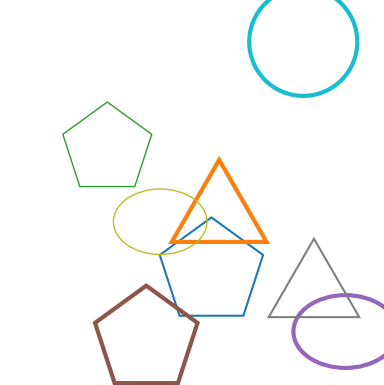[{"shape": "pentagon", "thickness": 1.5, "radius": 0.71, "center": [0.549, 0.294]}, {"shape": "triangle", "thickness": 3, "radius": 0.71, "center": [0.569, 0.443]}, {"shape": "pentagon", "thickness": 1, "radius": 0.61, "center": [0.279, 0.614]}, {"shape": "oval", "thickness": 3, "radius": 0.68, "center": [0.897, 0.139]}, {"shape": "pentagon", "thickness": 3, "radius": 0.7, "center": [0.38, 0.118]}, {"shape": "triangle", "thickness": 1.5, "radius": 0.68, "center": [0.815, 0.244]}, {"shape": "oval", "thickness": 1, "radius": 0.61, "center": [0.416, 0.424]}, {"shape": "circle", "thickness": 3, "radius": 0.7, "center": [0.788, 0.891]}]